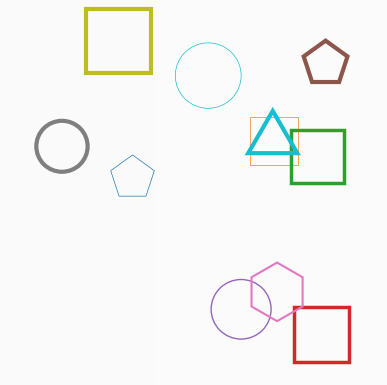[{"shape": "pentagon", "thickness": 0.5, "radius": 0.3, "center": [0.342, 0.538]}, {"shape": "square", "thickness": 0.5, "radius": 0.31, "center": [0.707, 0.635]}, {"shape": "square", "thickness": 2.5, "radius": 0.34, "center": [0.82, 0.594]}, {"shape": "square", "thickness": 2.5, "radius": 0.36, "center": [0.83, 0.132]}, {"shape": "circle", "thickness": 1, "radius": 0.39, "center": [0.622, 0.197]}, {"shape": "pentagon", "thickness": 3, "radius": 0.3, "center": [0.84, 0.835]}, {"shape": "hexagon", "thickness": 1.5, "radius": 0.38, "center": [0.715, 0.242]}, {"shape": "circle", "thickness": 3, "radius": 0.33, "center": [0.16, 0.62]}, {"shape": "square", "thickness": 3, "radius": 0.41, "center": [0.306, 0.893]}, {"shape": "circle", "thickness": 0.5, "radius": 0.42, "center": [0.537, 0.804]}, {"shape": "triangle", "thickness": 3, "radius": 0.37, "center": [0.704, 0.639]}]